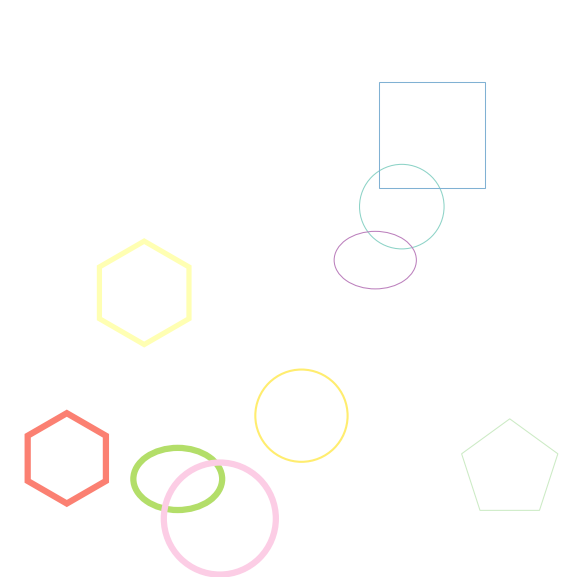[{"shape": "circle", "thickness": 0.5, "radius": 0.37, "center": [0.696, 0.641]}, {"shape": "hexagon", "thickness": 2.5, "radius": 0.45, "center": [0.25, 0.492]}, {"shape": "hexagon", "thickness": 3, "radius": 0.39, "center": [0.116, 0.205]}, {"shape": "square", "thickness": 0.5, "radius": 0.46, "center": [0.748, 0.766]}, {"shape": "oval", "thickness": 3, "radius": 0.38, "center": [0.308, 0.17]}, {"shape": "circle", "thickness": 3, "radius": 0.49, "center": [0.381, 0.101]}, {"shape": "oval", "thickness": 0.5, "radius": 0.36, "center": [0.65, 0.549]}, {"shape": "pentagon", "thickness": 0.5, "radius": 0.44, "center": [0.883, 0.186]}, {"shape": "circle", "thickness": 1, "radius": 0.4, "center": [0.522, 0.279]}]